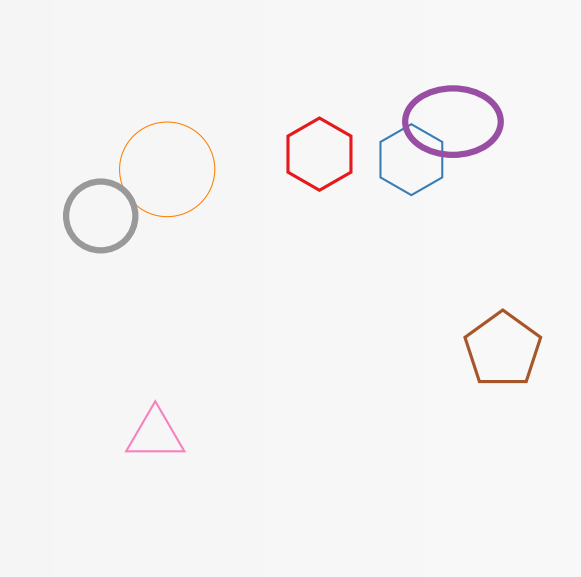[{"shape": "hexagon", "thickness": 1.5, "radius": 0.31, "center": [0.55, 0.732]}, {"shape": "hexagon", "thickness": 1, "radius": 0.31, "center": [0.708, 0.723]}, {"shape": "oval", "thickness": 3, "radius": 0.41, "center": [0.779, 0.789]}, {"shape": "circle", "thickness": 0.5, "radius": 0.41, "center": [0.288, 0.706]}, {"shape": "pentagon", "thickness": 1.5, "radius": 0.34, "center": [0.865, 0.394]}, {"shape": "triangle", "thickness": 1, "radius": 0.29, "center": [0.267, 0.247]}, {"shape": "circle", "thickness": 3, "radius": 0.3, "center": [0.173, 0.625]}]